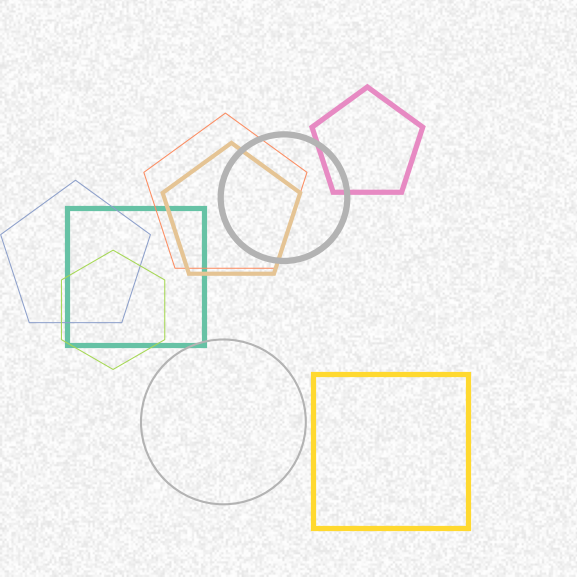[{"shape": "square", "thickness": 2.5, "radius": 0.59, "center": [0.234, 0.52]}, {"shape": "pentagon", "thickness": 0.5, "radius": 0.74, "center": [0.39, 0.655]}, {"shape": "pentagon", "thickness": 0.5, "radius": 0.68, "center": [0.131, 0.551]}, {"shape": "pentagon", "thickness": 2.5, "radius": 0.5, "center": [0.636, 0.748]}, {"shape": "hexagon", "thickness": 0.5, "radius": 0.52, "center": [0.196, 0.463]}, {"shape": "square", "thickness": 2.5, "radius": 0.67, "center": [0.676, 0.218]}, {"shape": "pentagon", "thickness": 2, "radius": 0.63, "center": [0.401, 0.626]}, {"shape": "circle", "thickness": 1, "radius": 0.71, "center": [0.387, 0.269]}, {"shape": "circle", "thickness": 3, "radius": 0.55, "center": [0.492, 0.657]}]